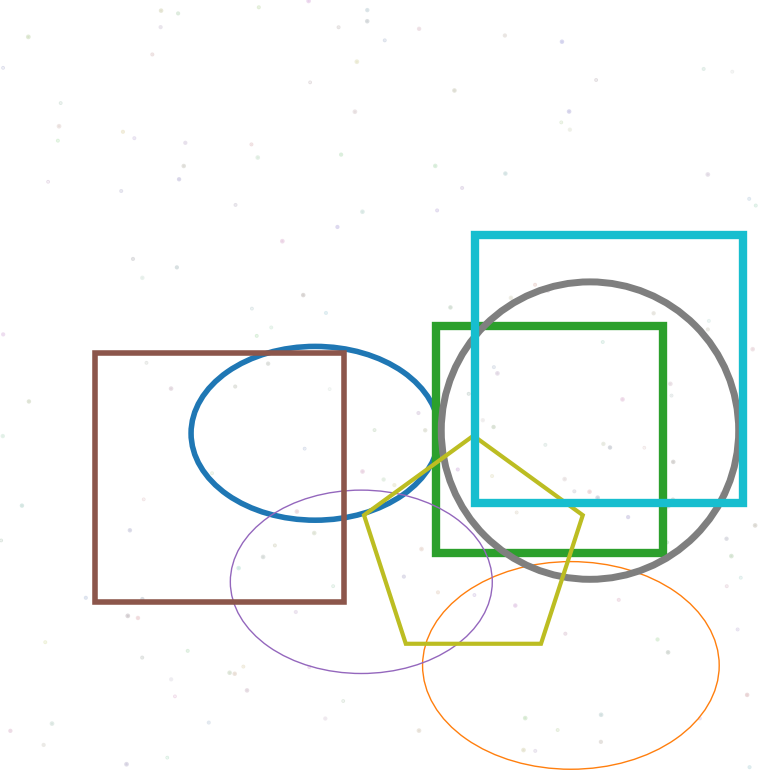[{"shape": "oval", "thickness": 2, "radius": 0.81, "center": [0.409, 0.437]}, {"shape": "oval", "thickness": 0.5, "radius": 0.96, "center": [0.741, 0.136]}, {"shape": "square", "thickness": 3, "radius": 0.74, "center": [0.714, 0.429]}, {"shape": "oval", "thickness": 0.5, "radius": 0.85, "center": [0.469, 0.244]}, {"shape": "square", "thickness": 2, "radius": 0.81, "center": [0.285, 0.38]}, {"shape": "circle", "thickness": 2.5, "radius": 0.97, "center": [0.766, 0.441]}, {"shape": "pentagon", "thickness": 1.5, "radius": 0.75, "center": [0.615, 0.285]}, {"shape": "square", "thickness": 3, "radius": 0.87, "center": [0.791, 0.521]}]